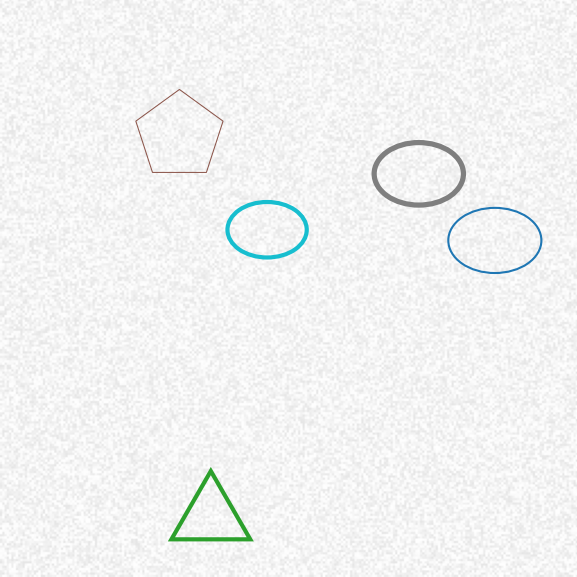[{"shape": "oval", "thickness": 1, "radius": 0.4, "center": [0.857, 0.583]}, {"shape": "triangle", "thickness": 2, "radius": 0.39, "center": [0.365, 0.105]}, {"shape": "pentagon", "thickness": 0.5, "radius": 0.4, "center": [0.311, 0.765]}, {"shape": "oval", "thickness": 2.5, "radius": 0.39, "center": [0.725, 0.698]}, {"shape": "oval", "thickness": 2, "radius": 0.34, "center": [0.463, 0.601]}]